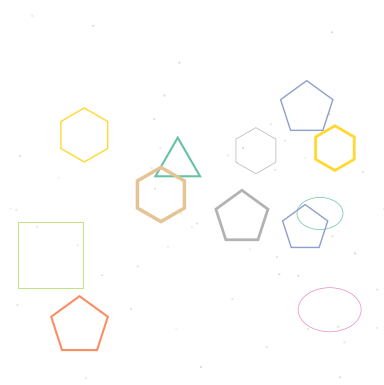[{"shape": "oval", "thickness": 0.5, "radius": 0.3, "center": [0.831, 0.445]}, {"shape": "triangle", "thickness": 1.5, "radius": 0.33, "center": [0.462, 0.576]}, {"shape": "pentagon", "thickness": 1.5, "radius": 0.39, "center": [0.207, 0.153]}, {"shape": "pentagon", "thickness": 1, "radius": 0.36, "center": [0.797, 0.719]}, {"shape": "pentagon", "thickness": 1, "radius": 0.31, "center": [0.793, 0.407]}, {"shape": "oval", "thickness": 0.5, "radius": 0.41, "center": [0.856, 0.196]}, {"shape": "square", "thickness": 0.5, "radius": 0.42, "center": [0.131, 0.338]}, {"shape": "hexagon", "thickness": 1, "radius": 0.35, "center": [0.219, 0.649]}, {"shape": "hexagon", "thickness": 2, "radius": 0.29, "center": [0.87, 0.615]}, {"shape": "hexagon", "thickness": 2.5, "radius": 0.35, "center": [0.418, 0.495]}, {"shape": "hexagon", "thickness": 0.5, "radius": 0.3, "center": [0.665, 0.609]}, {"shape": "pentagon", "thickness": 2, "radius": 0.36, "center": [0.628, 0.435]}]